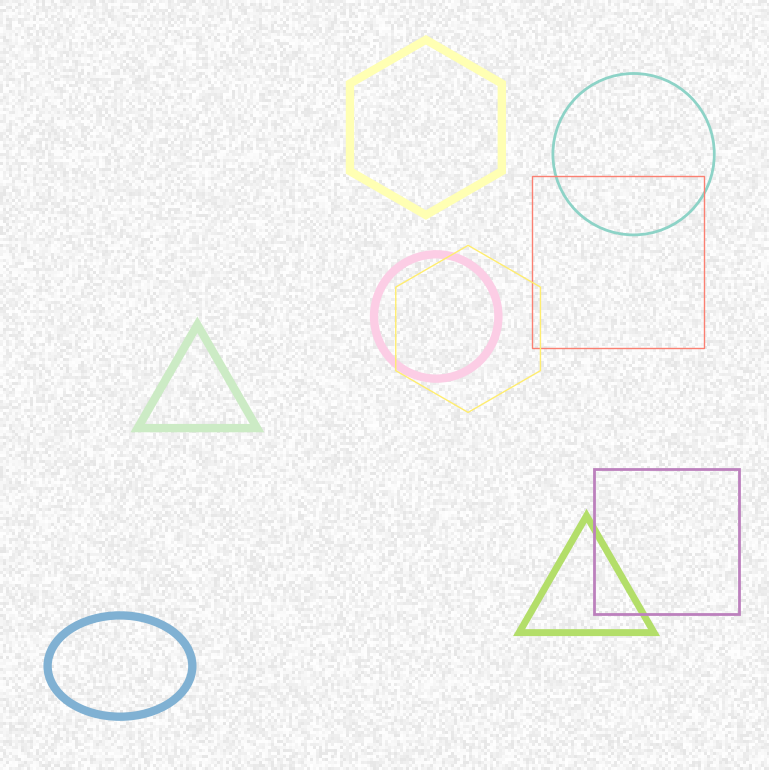[{"shape": "circle", "thickness": 1, "radius": 0.52, "center": [0.823, 0.8]}, {"shape": "hexagon", "thickness": 3, "radius": 0.57, "center": [0.553, 0.835]}, {"shape": "square", "thickness": 0.5, "radius": 0.56, "center": [0.803, 0.66]}, {"shape": "oval", "thickness": 3, "radius": 0.47, "center": [0.156, 0.135]}, {"shape": "triangle", "thickness": 2.5, "radius": 0.51, "center": [0.762, 0.229]}, {"shape": "circle", "thickness": 3, "radius": 0.4, "center": [0.567, 0.589]}, {"shape": "square", "thickness": 1, "radius": 0.47, "center": [0.866, 0.297]}, {"shape": "triangle", "thickness": 3, "radius": 0.45, "center": [0.256, 0.489]}, {"shape": "hexagon", "thickness": 0.5, "radius": 0.54, "center": [0.608, 0.573]}]